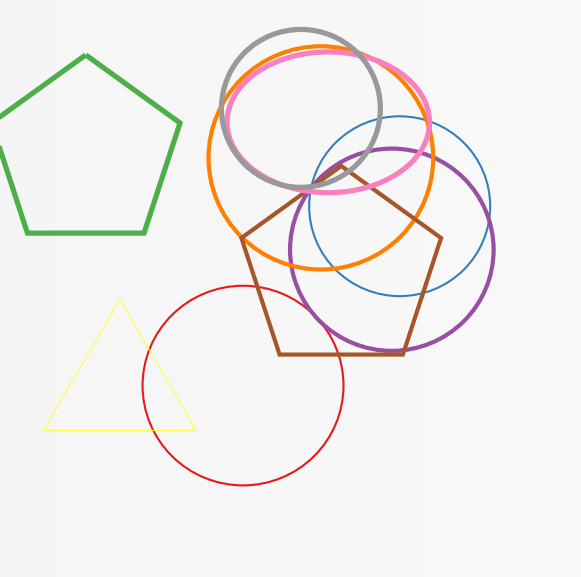[{"shape": "circle", "thickness": 1, "radius": 0.86, "center": [0.418, 0.331]}, {"shape": "circle", "thickness": 1, "radius": 0.78, "center": [0.688, 0.642]}, {"shape": "pentagon", "thickness": 2.5, "radius": 0.85, "center": [0.147, 0.733]}, {"shape": "circle", "thickness": 2, "radius": 0.88, "center": [0.674, 0.567]}, {"shape": "circle", "thickness": 2, "radius": 0.97, "center": [0.552, 0.726]}, {"shape": "triangle", "thickness": 0.5, "radius": 0.76, "center": [0.206, 0.33]}, {"shape": "pentagon", "thickness": 2, "radius": 0.9, "center": [0.587, 0.531]}, {"shape": "oval", "thickness": 2.5, "radius": 0.87, "center": [0.565, 0.787]}, {"shape": "circle", "thickness": 2.5, "radius": 0.68, "center": [0.518, 0.811]}]